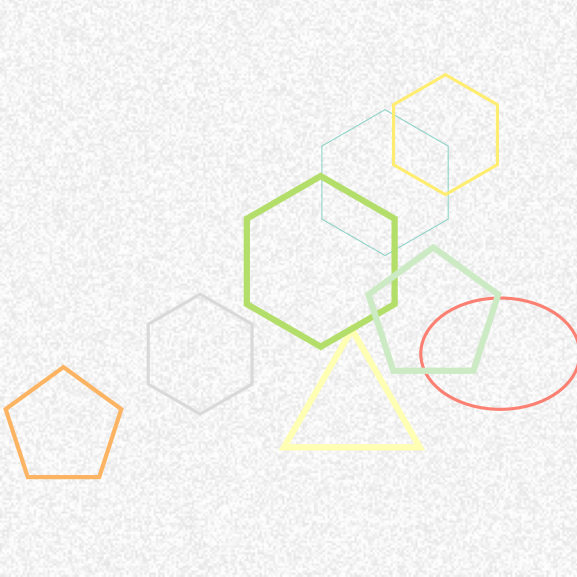[{"shape": "hexagon", "thickness": 0.5, "radius": 0.63, "center": [0.667, 0.683]}, {"shape": "triangle", "thickness": 3, "radius": 0.68, "center": [0.609, 0.292]}, {"shape": "oval", "thickness": 1.5, "radius": 0.69, "center": [0.866, 0.387]}, {"shape": "pentagon", "thickness": 2, "radius": 0.53, "center": [0.11, 0.258]}, {"shape": "hexagon", "thickness": 3, "radius": 0.74, "center": [0.555, 0.546]}, {"shape": "hexagon", "thickness": 1.5, "radius": 0.52, "center": [0.347, 0.386]}, {"shape": "pentagon", "thickness": 3, "radius": 0.59, "center": [0.75, 0.453]}, {"shape": "hexagon", "thickness": 1.5, "radius": 0.52, "center": [0.771, 0.766]}]